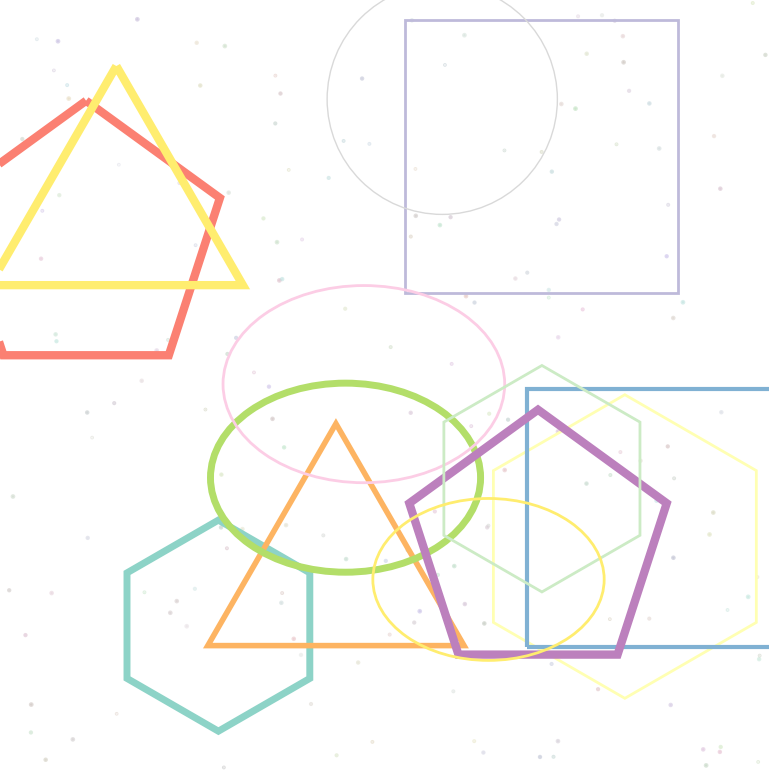[{"shape": "hexagon", "thickness": 2.5, "radius": 0.69, "center": [0.284, 0.187]}, {"shape": "hexagon", "thickness": 1, "radius": 0.99, "center": [0.812, 0.29]}, {"shape": "square", "thickness": 1, "radius": 0.89, "center": [0.704, 0.797]}, {"shape": "pentagon", "thickness": 3, "radius": 0.91, "center": [0.112, 0.686]}, {"shape": "square", "thickness": 1.5, "radius": 0.84, "center": [0.852, 0.327]}, {"shape": "triangle", "thickness": 2, "radius": 0.96, "center": [0.436, 0.258]}, {"shape": "oval", "thickness": 2.5, "radius": 0.88, "center": [0.449, 0.38]}, {"shape": "oval", "thickness": 1, "radius": 0.91, "center": [0.473, 0.501]}, {"shape": "circle", "thickness": 0.5, "radius": 0.75, "center": [0.574, 0.871]}, {"shape": "pentagon", "thickness": 3, "radius": 0.88, "center": [0.699, 0.292]}, {"shape": "hexagon", "thickness": 1, "radius": 0.74, "center": [0.704, 0.378]}, {"shape": "triangle", "thickness": 3, "radius": 0.95, "center": [0.151, 0.725]}, {"shape": "oval", "thickness": 1, "radius": 0.75, "center": [0.634, 0.247]}]